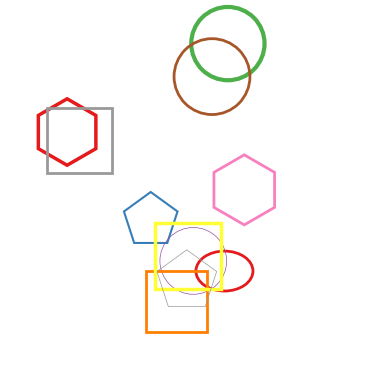[{"shape": "oval", "thickness": 2, "radius": 0.37, "center": [0.583, 0.296]}, {"shape": "hexagon", "thickness": 2.5, "radius": 0.43, "center": [0.174, 0.657]}, {"shape": "pentagon", "thickness": 1.5, "radius": 0.37, "center": [0.391, 0.428]}, {"shape": "circle", "thickness": 3, "radius": 0.48, "center": [0.592, 0.887]}, {"shape": "circle", "thickness": 0.5, "radius": 0.43, "center": [0.502, 0.322]}, {"shape": "square", "thickness": 2, "radius": 0.39, "center": [0.458, 0.217]}, {"shape": "square", "thickness": 2.5, "radius": 0.43, "center": [0.489, 0.334]}, {"shape": "circle", "thickness": 2, "radius": 0.49, "center": [0.551, 0.801]}, {"shape": "hexagon", "thickness": 2, "radius": 0.45, "center": [0.634, 0.507]}, {"shape": "pentagon", "thickness": 0.5, "radius": 0.41, "center": [0.485, 0.27]}, {"shape": "square", "thickness": 2, "radius": 0.42, "center": [0.206, 0.634]}]